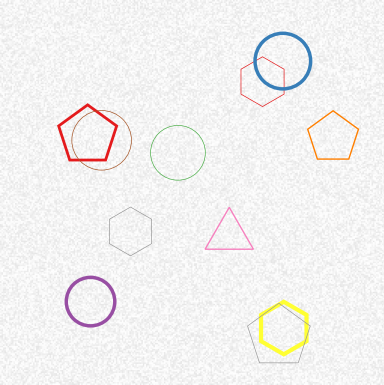[{"shape": "hexagon", "thickness": 0.5, "radius": 0.32, "center": [0.682, 0.788]}, {"shape": "pentagon", "thickness": 2, "radius": 0.4, "center": [0.228, 0.648]}, {"shape": "circle", "thickness": 2.5, "radius": 0.36, "center": [0.735, 0.841]}, {"shape": "circle", "thickness": 0.5, "radius": 0.36, "center": [0.462, 0.603]}, {"shape": "circle", "thickness": 2.5, "radius": 0.31, "center": [0.235, 0.217]}, {"shape": "pentagon", "thickness": 1, "radius": 0.35, "center": [0.865, 0.643]}, {"shape": "hexagon", "thickness": 3, "radius": 0.34, "center": [0.737, 0.148]}, {"shape": "circle", "thickness": 0.5, "radius": 0.39, "center": [0.264, 0.636]}, {"shape": "triangle", "thickness": 1, "radius": 0.36, "center": [0.595, 0.389]}, {"shape": "hexagon", "thickness": 0.5, "radius": 0.32, "center": [0.339, 0.399]}, {"shape": "pentagon", "thickness": 0.5, "radius": 0.43, "center": [0.724, 0.127]}]